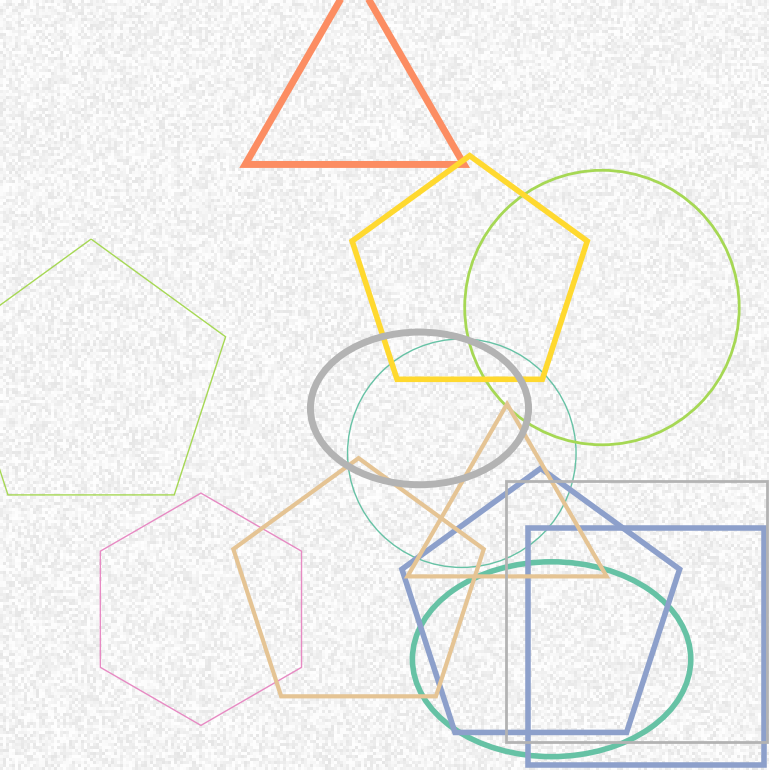[{"shape": "circle", "thickness": 0.5, "radius": 0.74, "center": [0.6, 0.411]}, {"shape": "oval", "thickness": 2, "radius": 0.9, "center": [0.716, 0.144]}, {"shape": "triangle", "thickness": 2.5, "radius": 0.82, "center": [0.461, 0.868]}, {"shape": "square", "thickness": 2, "radius": 0.77, "center": [0.839, 0.161]}, {"shape": "pentagon", "thickness": 2, "radius": 0.95, "center": [0.702, 0.202]}, {"shape": "hexagon", "thickness": 0.5, "radius": 0.75, "center": [0.261, 0.209]}, {"shape": "pentagon", "thickness": 0.5, "radius": 0.92, "center": [0.118, 0.506]}, {"shape": "circle", "thickness": 1, "radius": 0.89, "center": [0.782, 0.601]}, {"shape": "pentagon", "thickness": 2, "radius": 0.8, "center": [0.61, 0.637]}, {"shape": "pentagon", "thickness": 1.5, "radius": 0.85, "center": [0.466, 0.234]}, {"shape": "triangle", "thickness": 1.5, "radius": 0.75, "center": [0.659, 0.326]}, {"shape": "square", "thickness": 1, "radius": 0.85, "center": [0.827, 0.205]}, {"shape": "oval", "thickness": 2.5, "radius": 0.71, "center": [0.545, 0.47]}]